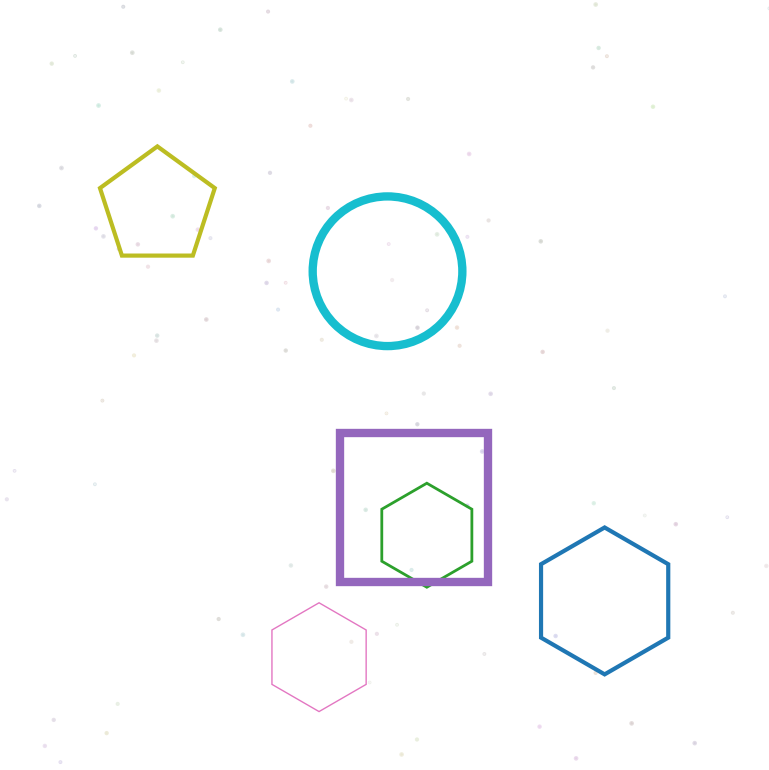[{"shape": "hexagon", "thickness": 1.5, "radius": 0.48, "center": [0.785, 0.22]}, {"shape": "hexagon", "thickness": 1, "radius": 0.34, "center": [0.554, 0.305]}, {"shape": "square", "thickness": 3, "radius": 0.48, "center": [0.538, 0.341]}, {"shape": "hexagon", "thickness": 0.5, "radius": 0.35, "center": [0.414, 0.147]}, {"shape": "pentagon", "thickness": 1.5, "radius": 0.39, "center": [0.204, 0.731]}, {"shape": "circle", "thickness": 3, "radius": 0.49, "center": [0.503, 0.648]}]